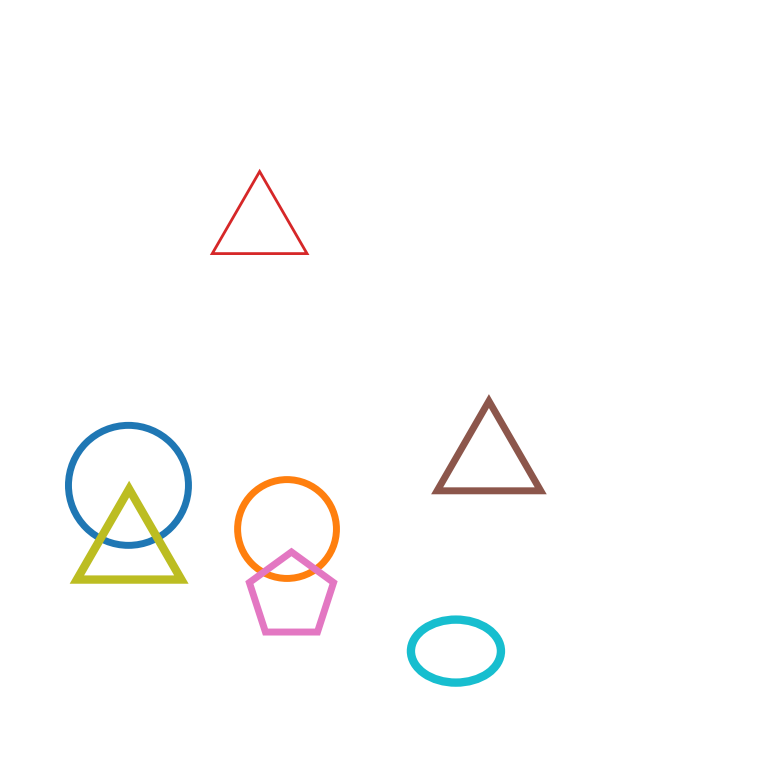[{"shape": "circle", "thickness": 2.5, "radius": 0.39, "center": [0.167, 0.37]}, {"shape": "circle", "thickness": 2.5, "radius": 0.32, "center": [0.373, 0.313]}, {"shape": "triangle", "thickness": 1, "radius": 0.36, "center": [0.337, 0.706]}, {"shape": "triangle", "thickness": 2.5, "radius": 0.39, "center": [0.635, 0.401]}, {"shape": "pentagon", "thickness": 2.5, "radius": 0.29, "center": [0.379, 0.226]}, {"shape": "triangle", "thickness": 3, "radius": 0.39, "center": [0.168, 0.286]}, {"shape": "oval", "thickness": 3, "radius": 0.29, "center": [0.592, 0.154]}]